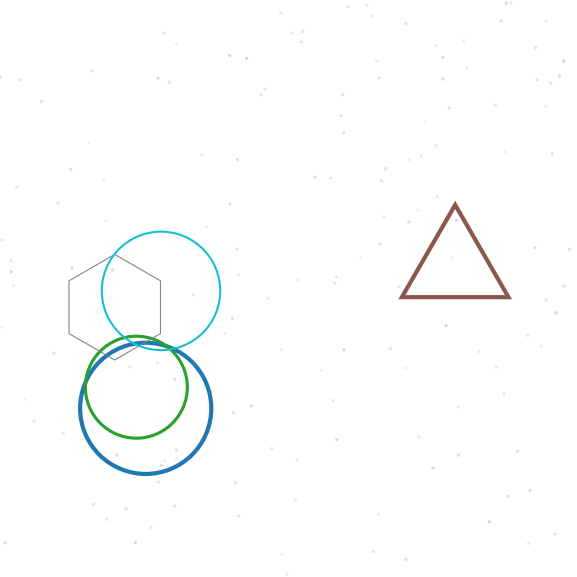[{"shape": "circle", "thickness": 2, "radius": 0.57, "center": [0.252, 0.292]}, {"shape": "circle", "thickness": 1.5, "radius": 0.44, "center": [0.236, 0.329]}, {"shape": "triangle", "thickness": 2, "radius": 0.53, "center": [0.788, 0.538]}, {"shape": "hexagon", "thickness": 0.5, "radius": 0.46, "center": [0.199, 0.467]}, {"shape": "circle", "thickness": 1, "radius": 0.51, "center": [0.279, 0.495]}]